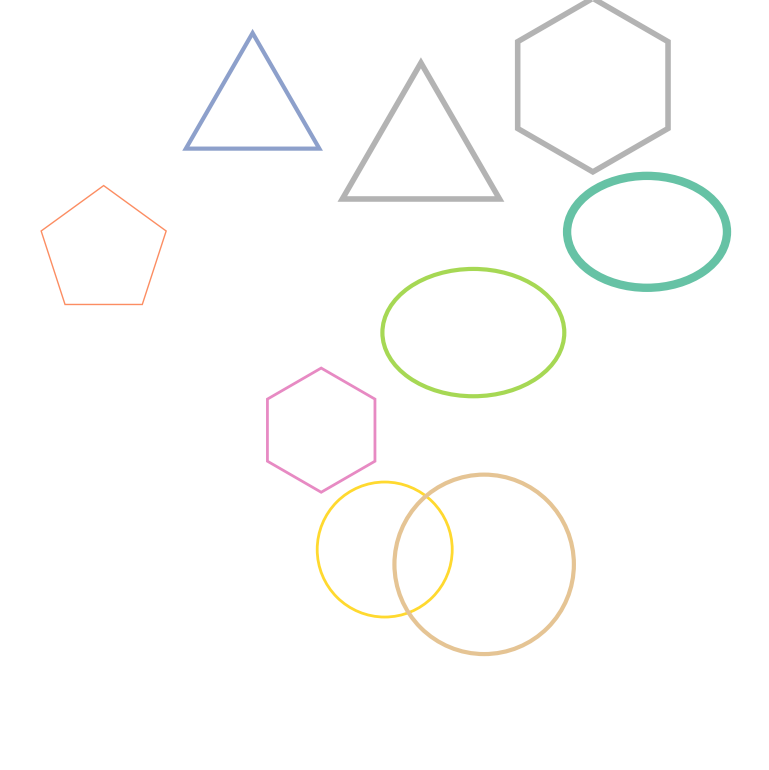[{"shape": "oval", "thickness": 3, "radius": 0.52, "center": [0.84, 0.699]}, {"shape": "pentagon", "thickness": 0.5, "radius": 0.43, "center": [0.135, 0.674]}, {"shape": "triangle", "thickness": 1.5, "radius": 0.5, "center": [0.328, 0.857]}, {"shape": "hexagon", "thickness": 1, "radius": 0.4, "center": [0.417, 0.441]}, {"shape": "oval", "thickness": 1.5, "radius": 0.59, "center": [0.615, 0.568]}, {"shape": "circle", "thickness": 1, "radius": 0.44, "center": [0.5, 0.286]}, {"shape": "circle", "thickness": 1.5, "radius": 0.58, "center": [0.629, 0.267]}, {"shape": "triangle", "thickness": 2, "radius": 0.59, "center": [0.547, 0.801]}, {"shape": "hexagon", "thickness": 2, "radius": 0.56, "center": [0.77, 0.89]}]